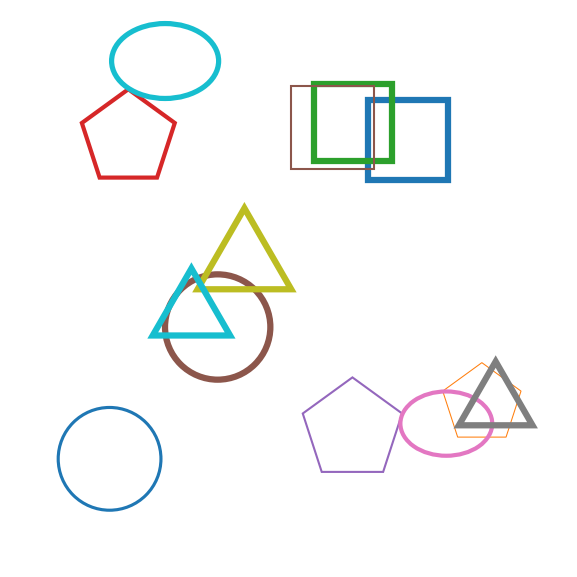[{"shape": "circle", "thickness": 1.5, "radius": 0.44, "center": [0.19, 0.205]}, {"shape": "square", "thickness": 3, "radius": 0.35, "center": [0.707, 0.756]}, {"shape": "pentagon", "thickness": 0.5, "radius": 0.36, "center": [0.834, 0.3]}, {"shape": "square", "thickness": 3, "radius": 0.33, "center": [0.611, 0.786]}, {"shape": "pentagon", "thickness": 2, "radius": 0.42, "center": [0.222, 0.76]}, {"shape": "pentagon", "thickness": 1, "radius": 0.45, "center": [0.61, 0.255]}, {"shape": "circle", "thickness": 3, "radius": 0.46, "center": [0.377, 0.433]}, {"shape": "square", "thickness": 1, "radius": 0.36, "center": [0.576, 0.778]}, {"shape": "oval", "thickness": 2, "radius": 0.4, "center": [0.773, 0.266]}, {"shape": "triangle", "thickness": 3, "radius": 0.37, "center": [0.858, 0.3]}, {"shape": "triangle", "thickness": 3, "radius": 0.47, "center": [0.423, 0.545]}, {"shape": "oval", "thickness": 2.5, "radius": 0.46, "center": [0.286, 0.893]}, {"shape": "triangle", "thickness": 3, "radius": 0.39, "center": [0.331, 0.457]}]